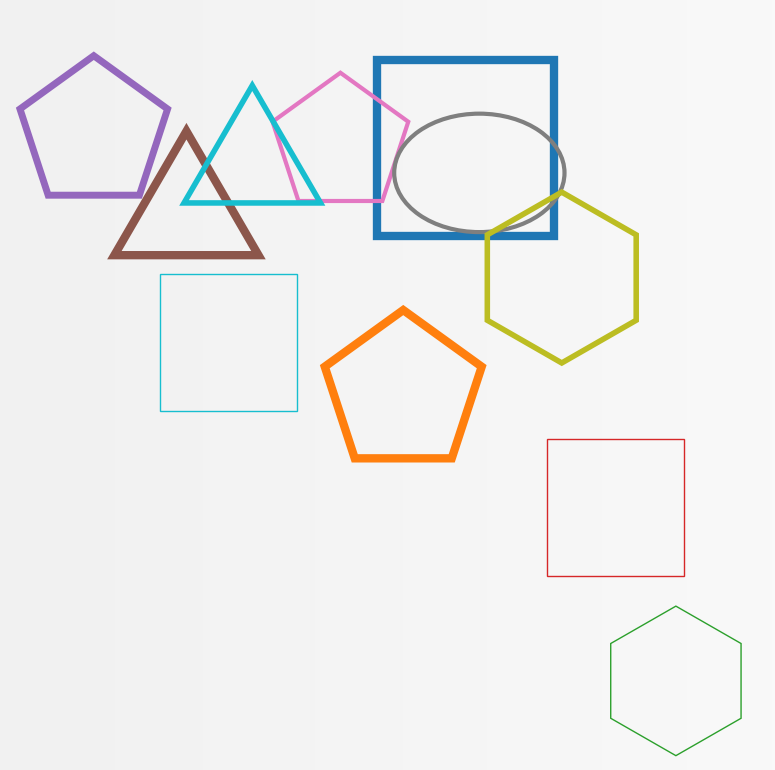[{"shape": "square", "thickness": 3, "radius": 0.57, "center": [0.601, 0.808]}, {"shape": "pentagon", "thickness": 3, "radius": 0.53, "center": [0.52, 0.491]}, {"shape": "hexagon", "thickness": 0.5, "radius": 0.49, "center": [0.872, 0.116]}, {"shape": "square", "thickness": 0.5, "radius": 0.44, "center": [0.794, 0.341]}, {"shape": "pentagon", "thickness": 2.5, "radius": 0.5, "center": [0.121, 0.827]}, {"shape": "triangle", "thickness": 3, "radius": 0.54, "center": [0.241, 0.722]}, {"shape": "pentagon", "thickness": 1.5, "radius": 0.46, "center": [0.439, 0.813]}, {"shape": "oval", "thickness": 1.5, "radius": 0.55, "center": [0.619, 0.775]}, {"shape": "hexagon", "thickness": 2, "radius": 0.55, "center": [0.725, 0.64]}, {"shape": "square", "thickness": 0.5, "radius": 0.44, "center": [0.295, 0.555]}, {"shape": "triangle", "thickness": 2, "radius": 0.51, "center": [0.326, 0.787]}]